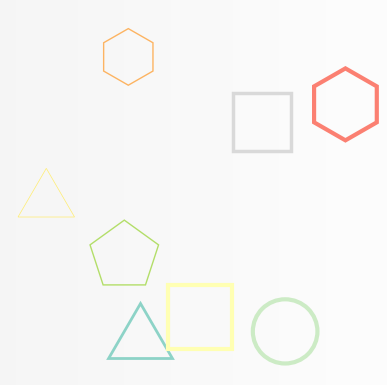[{"shape": "triangle", "thickness": 2, "radius": 0.48, "center": [0.363, 0.116]}, {"shape": "square", "thickness": 3, "radius": 0.42, "center": [0.515, 0.176]}, {"shape": "hexagon", "thickness": 3, "radius": 0.47, "center": [0.891, 0.729]}, {"shape": "hexagon", "thickness": 1, "radius": 0.37, "center": [0.331, 0.852]}, {"shape": "pentagon", "thickness": 1, "radius": 0.46, "center": [0.321, 0.335]}, {"shape": "square", "thickness": 2.5, "radius": 0.37, "center": [0.676, 0.683]}, {"shape": "circle", "thickness": 3, "radius": 0.42, "center": [0.736, 0.139]}, {"shape": "triangle", "thickness": 0.5, "radius": 0.42, "center": [0.119, 0.478]}]